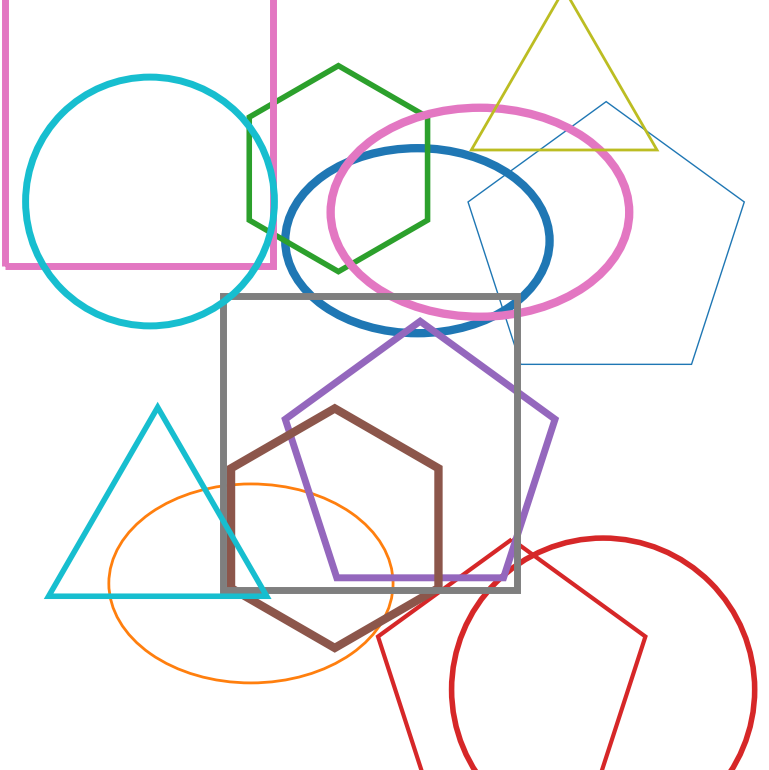[{"shape": "oval", "thickness": 3, "radius": 0.86, "center": [0.542, 0.687]}, {"shape": "pentagon", "thickness": 0.5, "radius": 0.94, "center": [0.787, 0.679]}, {"shape": "oval", "thickness": 1, "radius": 0.92, "center": [0.326, 0.242]}, {"shape": "hexagon", "thickness": 2, "radius": 0.67, "center": [0.439, 0.781]}, {"shape": "circle", "thickness": 2, "radius": 0.98, "center": [0.783, 0.104]}, {"shape": "pentagon", "thickness": 1.5, "radius": 0.91, "center": [0.665, 0.117]}, {"shape": "pentagon", "thickness": 2.5, "radius": 0.92, "center": [0.546, 0.399]}, {"shape": "hexagon", "thickness": 3, "radius": 0.78, "center": [0.435, 0.314]}, {"shape": "square", "thickness": 2.5, "radius": 0.87, "center": [0.18, 0.829]}, {"shape": "oval", "thickness": 3, "radius": 0.97, "center": [0.623, 0.724]}, {"shape": "square", "thickness": 2.5, "radius": 0.95, "center": [0.48, 0.425]}, {"shape": "triangle", "thickness": 1, "radius": 0.7, "center": [0.733, 0.875]}, {"shape": "circle", "thickness": 2.5, "radius": 0.81, "center": [0.195, 0.738]}, {"shape": "triangle", "thickness": 2, "radius": 0.82, "center": [0.205, 0.307]}]